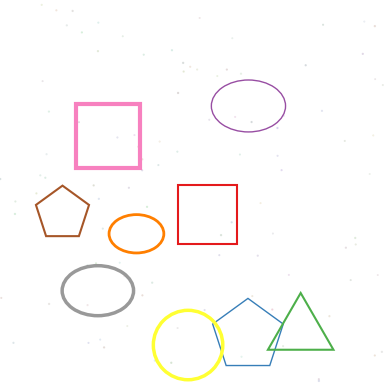[{"shape": "square", "thickness": 1.5, "radius": 0.39, "center": [0.539, 0.443]}, {"shape": "pentagon", "thickness": 1, "radius": 0.48, "center": [0.644, 0.129]}, {"shape": "triangle", "thickness": 1.5, "radius": 0.49, "center": [0.781, 0.141]}, {"shape": "oval", "thickness": 1, "radius": 0.48, "center": [0.645, 0.725]}, {"shape": "oval", "thickness": 2, "radius": 0.36, "center": [0.354, 0.393]}, {"shape": "circle", "thickness": 2.5, "radius": 0.45, "center": [0.488, 0.104]}, {"shape": "pentagon", "thickness": 1.5, "radius": 0.36, "center": [0.162, 0.445]}, {"shape": "square", "thickness": 3, "radius": 0.42, "center": [0.28, 0.646]}, {"shape": "oval", "thickness": 2.5, "radius": 0.46, "center": [0.254, 0.245]}]